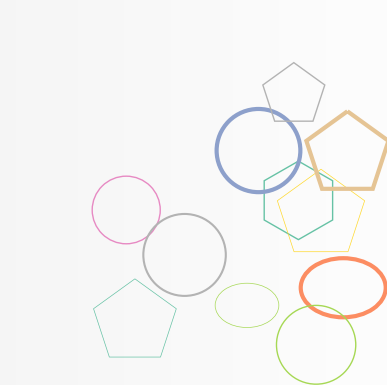[{"shape": "hexagon", "thickness": 1, "radius": 0.51, "center": [0.77, 0.48]}, {"shape": "pentagon", "thickness": 0.5, "radius": 0.56, "center": [0.348, 0.163]}, {"shape": "oval", "thickness": 3, "radius": 0.55, "center": [0.886, 0.253]}, {"shape": "circle", "thickness": 3, "radius": 0.54, "center": [0.667, 0.609]}, {"shape": "circle", "thickness": 1, "radius": 0.44, "center": [0.326, 0.455]}, {"shape": "circle", "thickness": 1, "radius": 0.51, "center": [0.816, 0.104]}, {"shape": "oval", "thickness": 0.5, "radius": 0.41, "center": [0.637, 0.207]}, {"shape": "pentagon", "thickness": 0.5, "radius": 0.59, "center": [0.828, 0.442]}, {"shape": "pentagon", "thickness": 3, "radius": 0.56, "center": [0.897, 0.6]}, {"shape": "circle", "thickness": 1.5, "radius": 0.53, "center": [0.476, 0.338]}, {"shape": "pentagon", "thickness": 1, "radius": 0.42, "center": [0.758, 0.753]}]